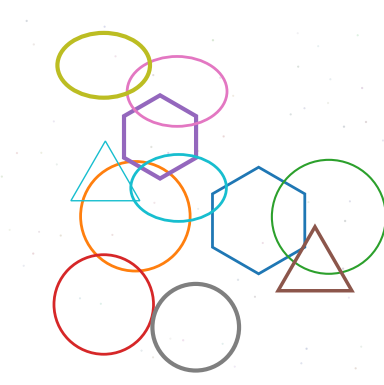[{"shape": "hexagon", "thickness": 2, "radius": 0.69, "center": [0.672, 0.427]}, {"shape": "circle", "thickness": 2, "radius": 0.71, "center": [0.352, 0.438]}, {"shape": "circle", "thickness": 1.5, "radius": 0.74, "center": [0.854, 0.437]}, {"shape": "circle", "thickness": 2, "radius": 0.65, "center": [0.269, 0.209]}, {"shape": "hexagon", "thickness": 3, "radius": 0.54, "center": [0.416, 0.644]}, {"shape": "triangle", "thickness": 2.5, "radius": 0.55, "center": [0.818, 0.3]}, {"shape": "oval", "thickness": 2, "radius": 0.65, "center": [0.46, 0.763]}, {"shape": "circle", "thickness": 3, "radius": 0.56, "center": [0.508, 0.15]}, {"shape": "oval", "thickness": 3, "radius": 0.6, "center": [0.269, 0.83]}, {"shape": "triangle", "thickness": 1, "radius": 0.52, "center": [0.274, 0.53]}, {"shape": "oval", "thickness": 2, "radius": 0.62, "center": [0.464, 0.512]}]